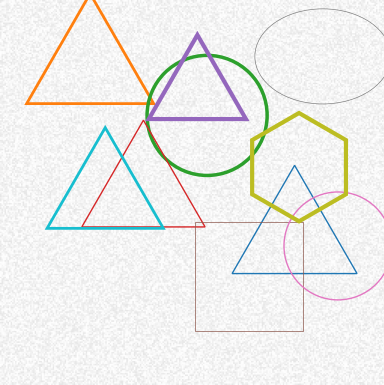[{"shape": "triangle", "thickness": 1, "radius": 0.94, "center": [0.765, 0.383]}, {"shape": "triangle", "thickness": 2, "radius": 0.95, "center": [0.234, 0.826]}, {"shape": "circle", "thickness": 2.5, "radius": 0.78, "center": [0.538, 0.7]}, {"shape": "triangle", "thickness": 1, "radius": 0.92, "center": [0.373, 0.503]}, {"shape": "triangle", "thickness": 3, "radius": 0.73, "center": [0.513, 0.764]}, {"shape": "square", "thickness": 0.5, "radius": 0.7, "center": [0.647, 0.282]}, {"shape": "circle", "thickness": 1, "radius": 0.7, "center": [0.878, 0.361]}, {"shape": "oval", "thickness": 0.5, "radius": 0.88, "center": [0.838, 0.854]}, {"shape": "hexagon", "thickness": 3, "radius": 0.7, "center": [0.777, 0.566]}, {"shape": "triangle", "thickness": 2, "radius": 0.87, "center": [0.273, 0.494]}]